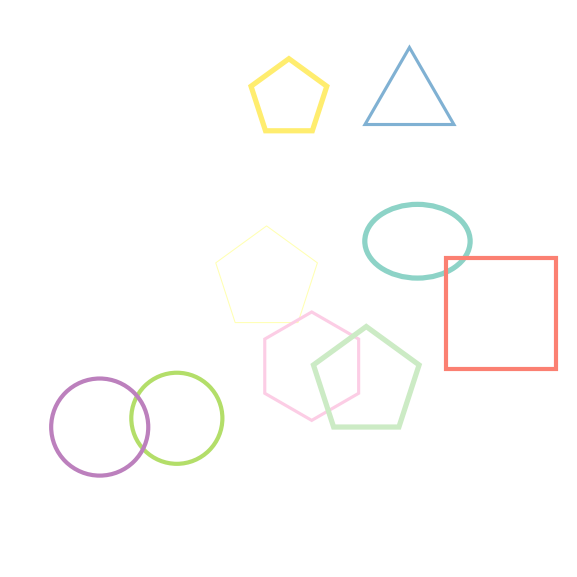[{"shape": "oval", "thickness": 2.5, "radius": 0.46, "center": [0.723, 0.581]}, {"shape": "pentagon", "thickness": 0.5, "radius": 0.46, "center": [0.462, 0.515]}, {"shape": "square", "thickness": 2, "radius": 0.48, "center": [0.867, 0.457]}, {"shape": "triangle", "thickness": 1.5, "radius": 0.44, "center": [0.709, 0.828]}, {"shape": "circle", "thickness": 2, "radius": 0.39, "center": [0.306, 0.275]}, {"shape": "hexagon", "thickness": 1.5, "radius": 0.47, "center": [0.54, 0.365]}, {"shape": "circle", "thickness": 2, "radius": 0.42, "center": [0.173, 0.26]}, {"shape": "pentagon", "thickness": 2.5, "radius": 0.48, "center": [0.634, 0.338]}, {"shape": "pentagon", "thickness": 2.5, "radius": 0.34, "center": [0.5, 0.828]}]